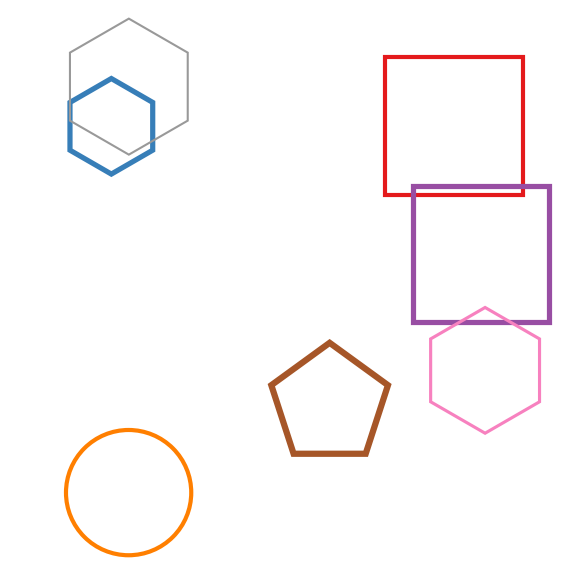[{"shape": "square", "thickness": 2, "radius": 0.59, "center": [0.786, 0.781]}, {"shape": "hexagon", "thickness": 2.5, "radius": 0.41, "center": [0.193, 0.78]}, {"shape": "square", "thickness": 2.5, "radius": 0.59, "center": [0.833, 0.56]}, {"shape": "circle", "thickness": 2, "radius": 0.54, "center": [0.223, 0.146]}, {"shape": "pentagon", "thickness": 3, "radius": 0.53, "center": [0.571, 0.299]}, {"shape": "hexagon", "thickness": 1.5, "radius": 0.54, "center": [0.84, 0.358]}, {"shape": "hexagon", "thickness": 1, "radius": 0.59, "center": [0.223, 0.849]}]